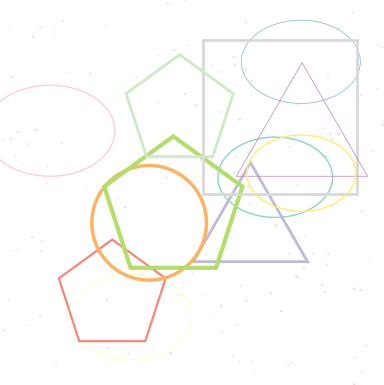[{"shape": "oval", "thickness": 1, "radius": 0.74, "center": [0.715, 0.54]}, {"shape": "oval", "thickness": 0.5, "radius": 0.79, "center": [0.341, 0.177]}, {"shape": "triangle", "thickness": 2, "radius": 0.86, "center": [0.651, 0.406]}, {"shape": "pentagon", "thickness": 1.5, "radius": 0.73, "center": [0.292, 0.232]}, {"shape": "oval", "thickness": 0.5, "radius": 0.77, "center": [0.781, 0.839]}, {"shape": "circle", "thickness": 2.5, "radius": 0.74, "center": [0.387, 0.421]}, {"shape": "pentagon", "thickness": 3, "radius": 0.94, "center": [0.45, 0.457]}, {"shape": "oval", "thickness": 1, "radius": 0.84, "center": [0.13, 0.66]}, {"shape": "square", "thickness": 2, "radius": 1.0, "center": [0.728, 0.696]}, {"shape": "triangle", "thickness": 0.5, "radius": 0.98, "center": [0.784, 0.641]}, {"shape": "pentagon", "thickness": 2, "radius": 0.73, "center": [0.467, 0.712]}, {"shape": "oval", "thickness": 1, "radius": 0.71, "center": [0.783, 0.55]}]